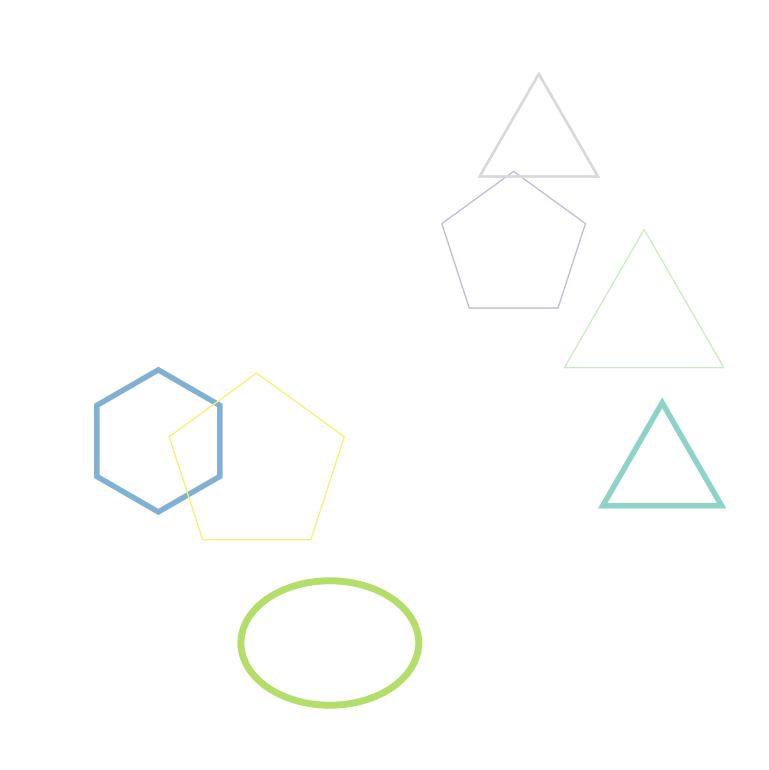[{"shape": "triangle", "thickness": 2, "radius": 0.45, "center": [0.86, 0.388]}, {"shape": "pentagon", "thickness": 0.5, "radius": 0.49, "center": [0.667, 0.679]}, {"shape": "hexagon", "thickness": 2, "radius": 0.46, "center": [0.206, 0.427]}, {"shape": "oval", "thickness": 2.5, "radius": 0.58, "center": [0.428, 0.165]}, {"shape": "triangle", "thickness": 1, "radius": 0.44, "center": [0.7, 0.815]}, {"shape": "triangle", "thickness": 0.5, "radius": 0.6, "center": [0.837, 0.582]}, {"shape": "pentagon", "thickness": 0.5, "radius": 0.6, "center": [0.333, 0.396]}]